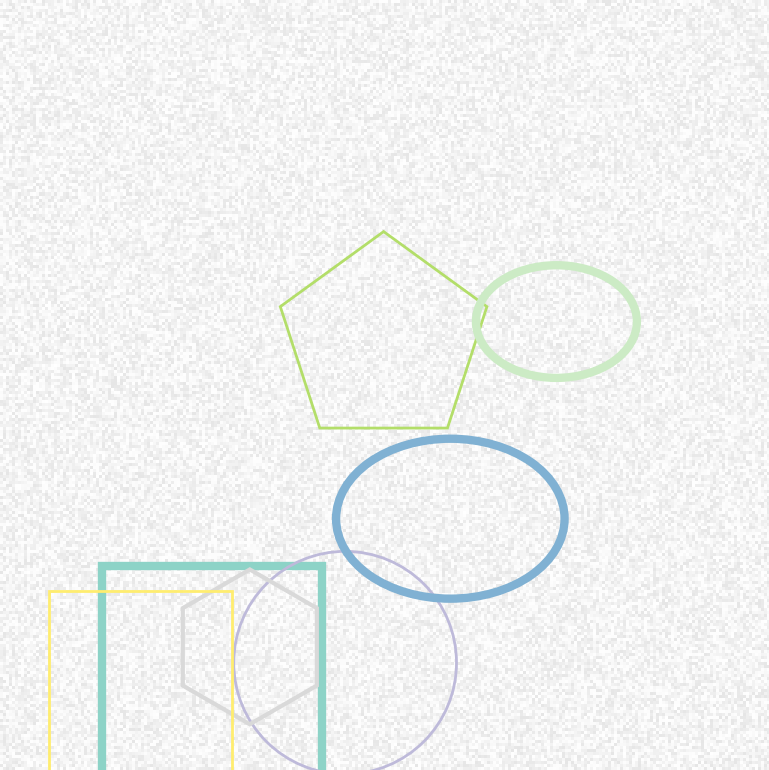[{"shape": "square", "thickness": 3, "radius": 0.71, "center": [0.275, 0.122]}, {"shape": "circle", "thickness": 1, "radius": 0.72, "center": [0.448, 0.139]}, {"shape": "oval", "thickness": 3, "radius": 0.74, "center": [0.585, 0.326]}, {"shape": "pentagon", "thickness": 1, "radius": 0.71, "center": [0.498, 0.558]}, {"shape": "hexagon", "thickness": 1.5, "radius": 0.5, "center": [0.324, 0.16]}, {"shape": "oval", "thickness": 3, "radius": 0.52, "center": [0.723, 0.582]}, {"shape": "square", "thickness": 1, "radius": 0.59, "center": [0.182, 0.115]}]